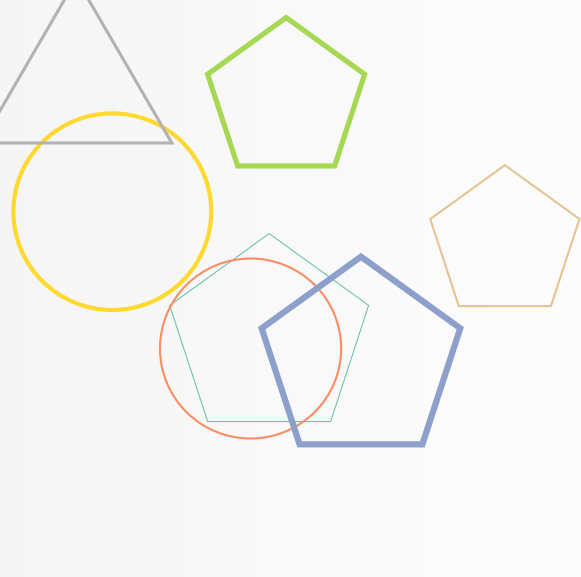[{"shape": "pentagon", "thickness": 0.5, "radius": 0.9, "center": [0.463, 0.415]}, {"shape": "circle", "thickness": 1, "radius": 0.78, "center": [0.431, 0.396]}, {"shape": "pentagon", "thickness": 3, "radius": 0.9, "center": [0.621, 0.375]}, {"shape": "pentagon", "thickness": 2.5, "radius": 0.71, "center": [0.492, 0.827]}, {"shape": "circle", "thickness": 2, "radius": 0.85, "center": [0.193, 0.633]}, {"shape": "pentagon", "thickness": 1, "radius": 0.67, "center": [0.869, 0.578]}, {"shape": "triangle", "thickness": 1.5, "radius": 0.95, "center": [0.132, 0.846]}]